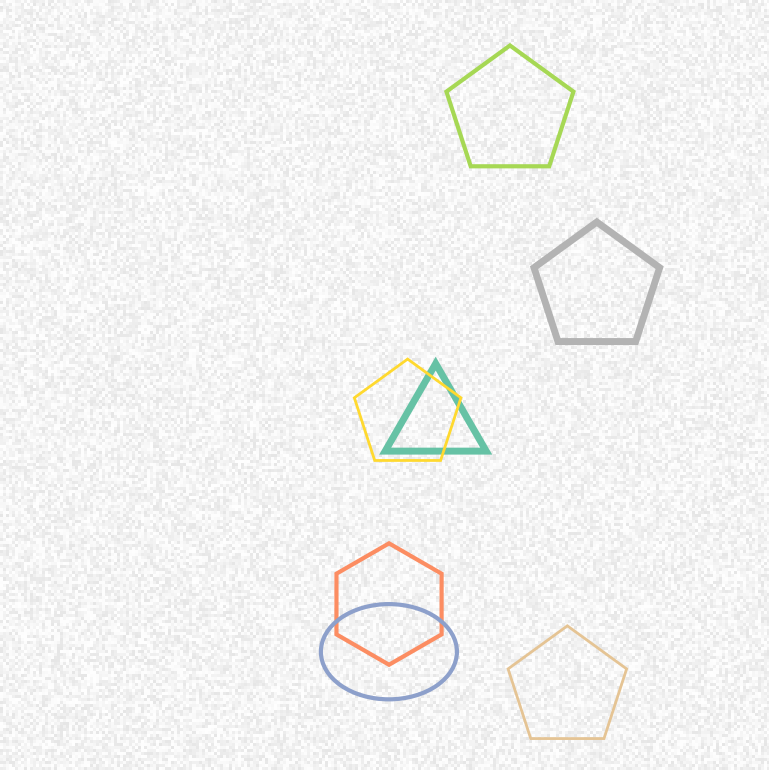[{"shape": "triangle", "thickness": 2.5, "radius": 0.38, "center": [0.566, 0.452]}, {"shape": "hexagon", "thickness": 1.5, "radius": 0.39, "center": [0.505, 0.216]}, {"shape": "oval", "thickness": 1.5, "radius": 0.44, "center": [0.505, 0.154]}, {"shape": "pentagon", "thickness": 1.5, "radius": 0.43, "center": [0.662, 0.854]}, {"shape": "pentagon", "thickness": 1, "radius": 0.36, "center": [0.529, 0.461]}, {"shape": "pentagon", "thickness": 1, "radius": 0.4, "center": [0.737, 0.106]}, {"shape": "pentagon", "thickness": 2.5, "radius": 0.43, "center": [0.775, 0.626]}]